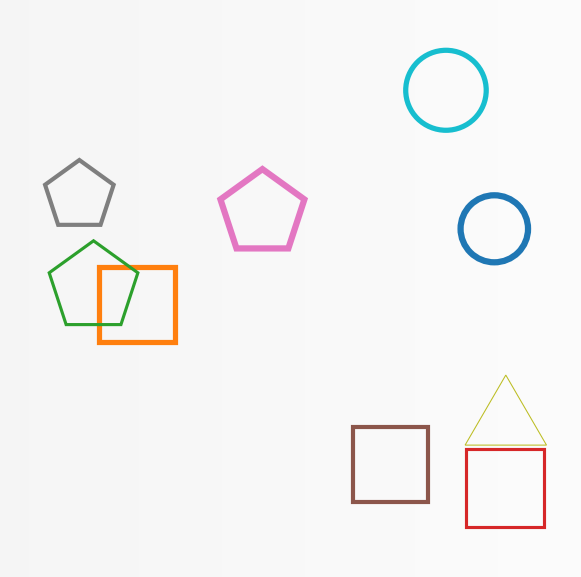[{"shape": "circle", "thickness": 3, "radius": 0.29, "center": [0.85, 0.603]}, {"shape": "square", "thickness": 2.5, "radius": 0.33, "center": [0.235, 0.472]}, {"shape": "pentagon", "thickness": 1.5, "radius": 0.4, "center": [0.161, 0.502]}, {"shape": "square", "thickness": 1.5, "radius": 0.34, "center": [0.869, 0.154]}, {"shape": "square", "thickness": 2, "radius": 0.32, "center": [0.672, 0.195]}, {"shape": "pentagon", "thickness": 3, "radius": 0.38, "center": [0.451, 0.63]}, {"shape": "pentagon", "thickness": 2, "radius": 0.31, "center": [0.137, 0.66]}, {"shape": "triangle", "thickness": 0.5, "radius": 0.4, "center": [0.87, 0.269]}, {"shape": "circle", "thickness": 2.5, "radius": 0.35, "center": [0.767, 0.843]}]